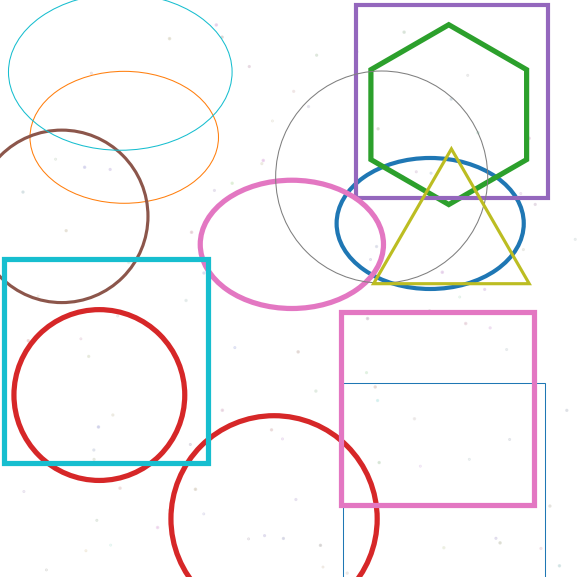[{"shape": "oval", "thickness": 2, "radius": 0.81, "center": [0.745, 0.612]}, {"shape": "square", "thickness": 0.5, "radius": 0.88, "center": [0.769, 0.16]}, {"shape": "oval", "thickness": 0.5, "radius": 0.82, "center": [0.215, 0.761]}, {"shape": "hexagon", "thickness": 2.5, "radius": 0.78, "center": [0.777, 0.801]}, {"shape": "circle", "thickness": 2.5, "radius": 0.89, "center": [0.475, 0.101]}, {"shape": "circle", "thickness": 2.5, "radius": 0.74, "center": [0.172, 0.315]}, {"shape": "square", "thickness": 2, "radius": 0.83, "center": [0.783, 0.823]}, {"shape": "circle", "thickness": 1.5, "radius": 0.75, "center": [0.107, 0.624]}, {"shape": "oval", "thickness": 2.5, "radius": 0.79, "center": [0.505, 0.576]}, {"shape": "square", "thickness": 2.5, "radius": 0.83, "center": [0.758, 0.291]}, {"shape": "circle", "thickness": 0.5, "radius": 0.92, "center": [0.661, 0.693]}, {"shape": "triangle", "thickness": 1.5, "radius": 0.78, "center": [0.782, 0.586]}, {"shape": "oval", "thickness": 0.5, "radius": 0.97, "center": [0.208, 0.874]}, {"shape": "square", "thickness": 2.5, "radius": 0.88, "center": [0.184, 0.373]}]